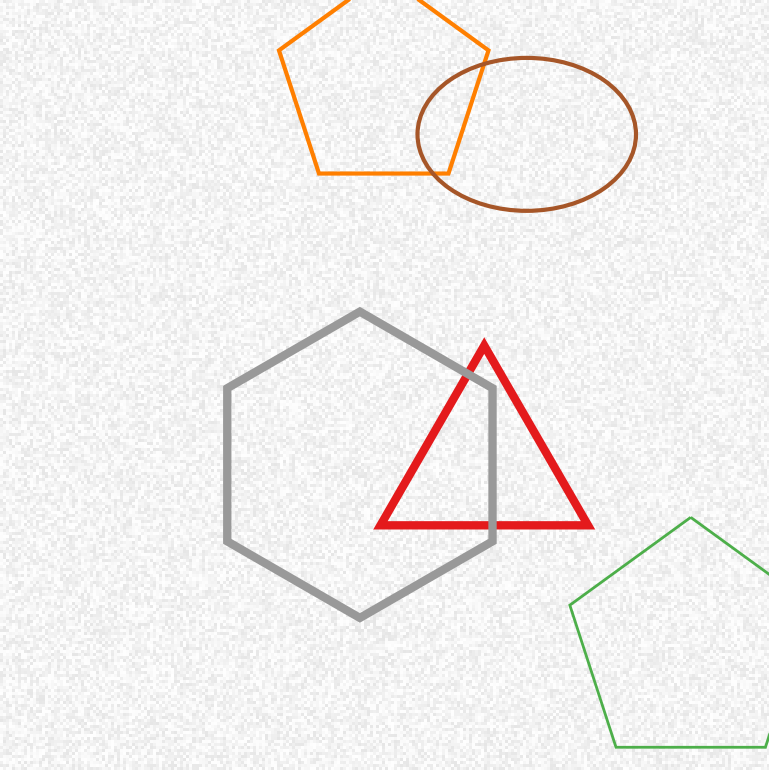[{"shape": "triangle", "thickness": 3, "radius": 0.78, "center": [0.629, 0.396]}, {"shape": "pentagon", "thickness": 1, "radius": 0.83, "center": [0.897, 0.163]}, {"shape": "pentagon", "thickness": 1.5, "radius": 0.72, "center": [0.498, 0.89]}, {"shape": "oval", "thickness": 1.5, "radius": 0.71, "center": [0.684, 0.825]}, {"shape": "hexagon", "thickness": 3, "radius": 0.99, "center": [0.467, 0.396]}]